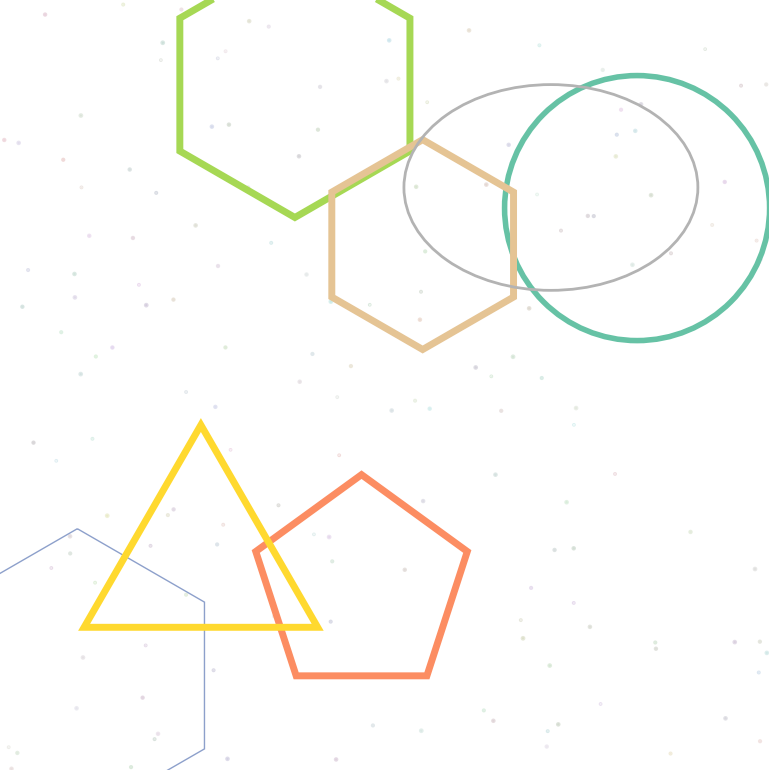[{"shape": "circle", "thickness": 2, "radius": 0.86, "center": [0.827, 0.73]}, {"shape": "pentagon", "thickness": 2.5, "radius": 0.72, "center": [0.47, 0.239]}, {"shape": "hexagon", "thickness": 0.5, "radius": 0.95, "center": [0.1, 0.123]}, {"shape": "hexagon", "thickness": 2.5, "radius": 0.86, "center": [0.383, 0.89]}, {"shape": "triangle", "thickness": 2.5, "radius": 0.88, "center": [0.261, 0.273]}, {"shape": "hexagon", "thickness": 2.5, "radius": 0.68, "center": [0.549, 0.682]}, {"shape": "oval", "thickness": 1, "radius": 0.95, "center": [0.715, 0.757]}]